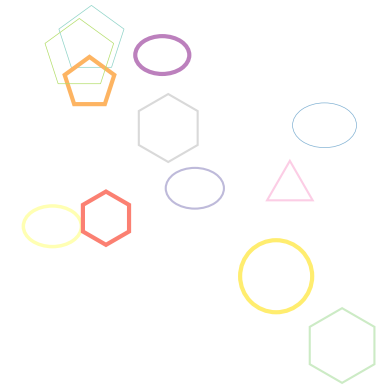[{"shape": "pentagon", "thickness": 0.5, "radius": 0.44, "center": [0.238, 0.897]}, {"shape": "oval", "thickness": 2.5, "radius": 0.38, "center": [0.136, 0.412]}, {"shape": "oval", "thickness": 1.5, "radius": 0.38, "center": [0.506, 0.511]}, {"shape": "hexagon", "thickness": 3, "radius": 0.35, "center": [0.275, 0.433]}, {"shape": "oval", "thickness": 0.5, "radius": 0.42, "center": [0.843, 0.675]}, {"shape": "pentagon", "thickness": 3, "radius": 0.34, "center": [0.232, 0.784]}, {"shape": "pentagon", "thickness": 0.5, "radius": 0.47, "center": [0.206, 0.858]}, {"shape": "triangle", "thickness": 1.5, "radius": 0.34, "center": [0.753, 0.514]}, {"shape": "hexagon", "thickness": 1.5, "radius": 0.44, "center": [0.437, 0.667]}, {"shape": "oval", "thickness": 3, "radius": 0.35, "center": [0.422, 0.857]}, {"shape": "hexagon", "thickness": 1.5, "radius": 0.49, "center": [0.889, 0.103]}, {"shape": "circle", "thickness": 3, "radius": 0.47, "center": [0.717, 0.283]}]